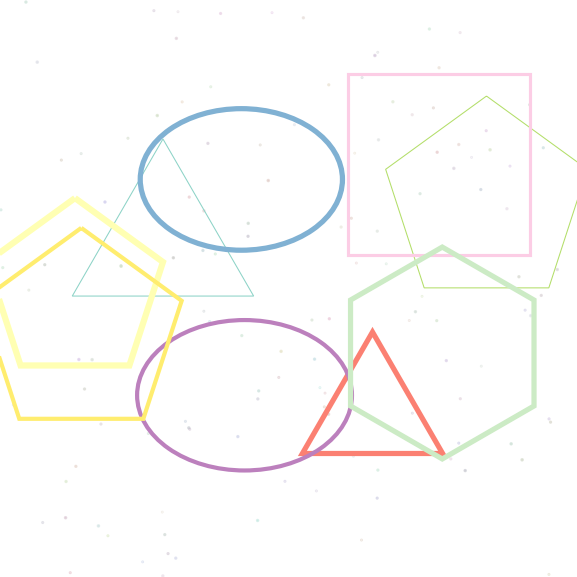[{"shape": "triangle", "thickness": 0.5, "radius": 0.91, "center": [0.282, 0.577]}, {"shape": "pentagon", "thickness": 3, "radius": 0.8, "center": [0.13, 0.496]}, {"shape": "triangle", "thickness": 2.5, "radius": 0.7, "center": [0.645, 0.284]}, {"shape": "oval", "thickness": 2.5, "radius": 0.88, "center": [0.418, 0.688]}, {"shape": "pentagon", "thickness": 0.5, "radius": 0.92, "center": [0.842, 0.649]}, {"shape": "square", "thickness": 1.5, "radius": 0.79, "center": [0.761, 0.714]}, {"shape": "oval", "thickness": 2, "radius": 0.93, "center": [0.423, 0.315]}, {"shape": "hexagon", "thickness": 2.5, "radius": 0.92, "center": [0.766, 0.388]}, {"shape": "pentagon", "thickness": 2, "radius": 0.91, "center": [0.141, 0.422]}]